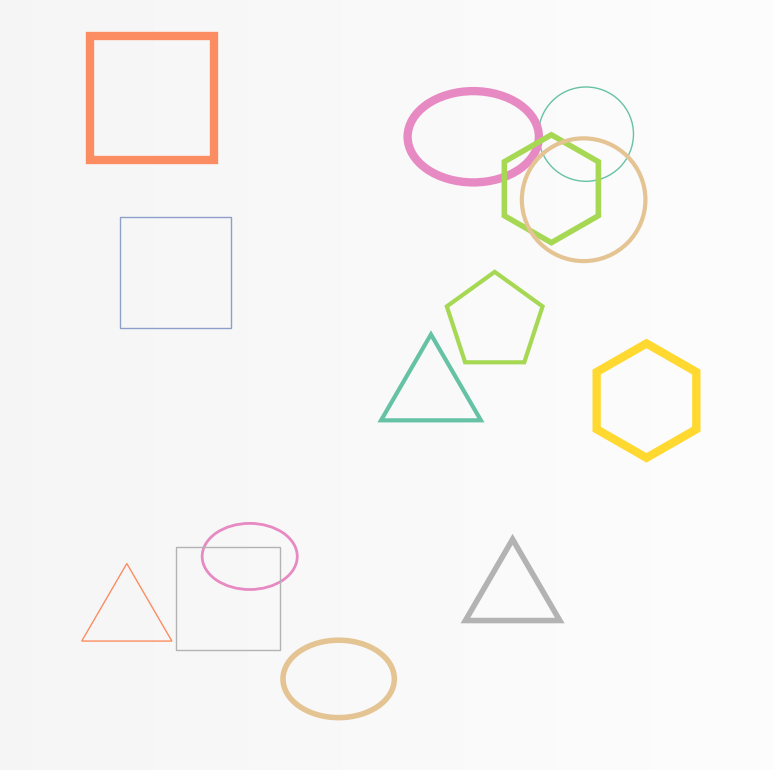[{"shape": "triangle", "thickness": 1.5, "radius": 0.37, "center": [0.556, 0.491]}, {"shape": "circle", "thickness": 0.5, "radius": 0.31, "center": [0.756, 0.826]}, {"shape": "square", "thickness": 3, "radius": 0.4, "center": [0.197, 0.873]}, {"shape": "triangle", "thickness": 0.5, "radius": 0.34, "center": [0.164, 0.201]}, {"shape": "square", "thickness": 0.5, "radius": 0.36, "center": [0.227, 0.646]}, {"shape": "oval", "thickness": 3, "radius": 0.42, "center": [0.611, 0.822]}, {"shape": "oval", "thickness": 1, "radius": 0.31, "center": [0.322, 0.277]}, {"shape": "hexagon", "thickness": 2, "radius": 0.35, "center": [0.711, 0.755]}, {"shape": "pentagon", "thickness": 1.5, "radius": 0.32, "center": [0.638, 0.582]}, {"shape": "hexagon", "thickness": 3, "radius": 0.37, "center": [0.834, 0.48]}, {"shape": "oval", "thickness": 2, "radius": 0.36, "center": [0.437, 0.118]}, {"shape": "circle", "thickness": 1.5, "radius": 0.4, "center": [0.753, 0.741]}, {"shape": "square", "thickness": 0.5, "radius": 0.33, "center": [0.294, 0.223]}, {"shape": "triangle", "thickness": 2, "radius": 0.35, "center": [0.661, 0.229]}]